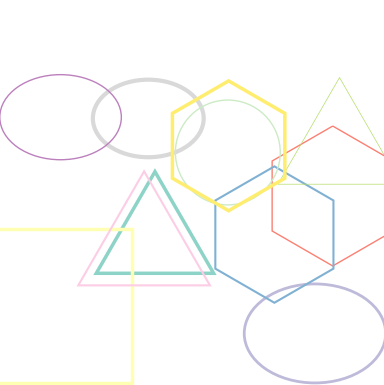[{"shape": "triangle", "thickness": 2.5, "radius": 0.88, "center": [0.402, 0.378]}, {"shape": "square", "thickness": 2.5, "radius": 1.0, "center": [0.143, 0.205]}, {"shape": "oval", "thickness": 2, "radius": 0.92, "center": [0.818, 0.134]}, {"shape": "hexagon", "thickness": 1, "radius": 0.91, "center": [0.864, 0.491]}, {"shape": "hexagon", "thickness": 1.5, "radius": 0.89, "center": [0.713, 0.391]}, {"shape": "triangle", "thickness": 0.5, "radius": 0.92, "center": [0.882, 0.614]}, {"shape": "triangle", "thickness": 1.5, "radius": 0.99, "center": [0.374, 0.358]}, {"shape": "oval", "thickness": 3, "radius": 0.72, "center": [0.385, 0.692]}, {"shape": "oval", "thickness": 1, "radius": 0.79, "center": [0.157, 0.696]}, {"shape": "circle", "thickness": 1, "radius": 0.68, "center": [0.592, 0.604]}, {"shape": "hexagon", "thickness": 2.5, "radius": 0.84, "center": [0.594, 0.621]}]